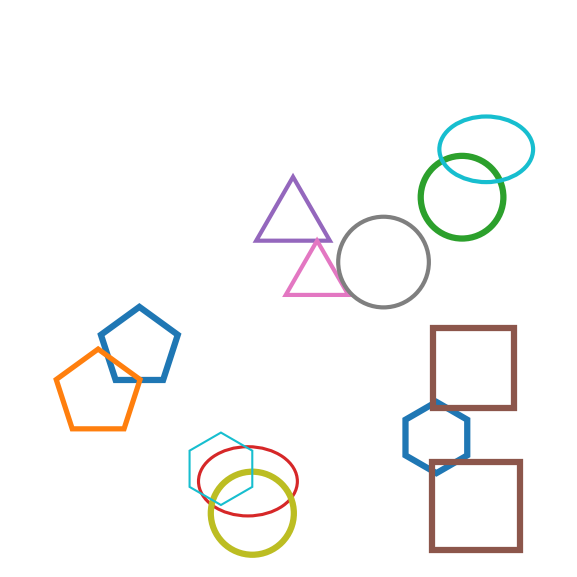[{"shape": "hexagon", "thickness": 3, "radius": 0.31, "center": [0.756, 0.242]}, {"shape": "pentagon", "thickness": 3, "radius": 0.35, "center": [0.241, 0.398]}, {"shape": "pentagon", "thickness": 2.5, "radius": 0.38, "center": [0.17, 0.318]}, {"shape": "circle", "thickness": 3, "radius": 0.36, "center": [0.8, 0.658]}, {"shape": "oval", "thickness": 1.5, "radius": 0.43, "center": [0.429, 0.166]}, {"shape": "triangle", "thickness": 2, "radius": 0.37, "center": [0.507, 0.619]}, {"shape": "square", "thickness": 3, "radius": 0.38, "center": [0.824, 0.123]}, {"shape": "square", "thickness": 3, "radius": 0.35, "center": [0.82, 0.362]}, {"shape": "triangle", "thickness": 2, "radius": 0.31, "center": [0.549, 0.52]}, {"shape": "circle", "thickness": 2, "radius": 0.39, "center": [0.664, 0.545]}, {"shape": "circle", "thickness": 3, "radius": 0.36, "center": [0.437, 0.11]}, {"shape": "oval", "thickness": 2, "radius": 0.41, "center": [0.842, 0.741]}, {"shape": "hexagon", "thickness": 1, "radius": 0.31, "center": [0.383, 0.187]}]